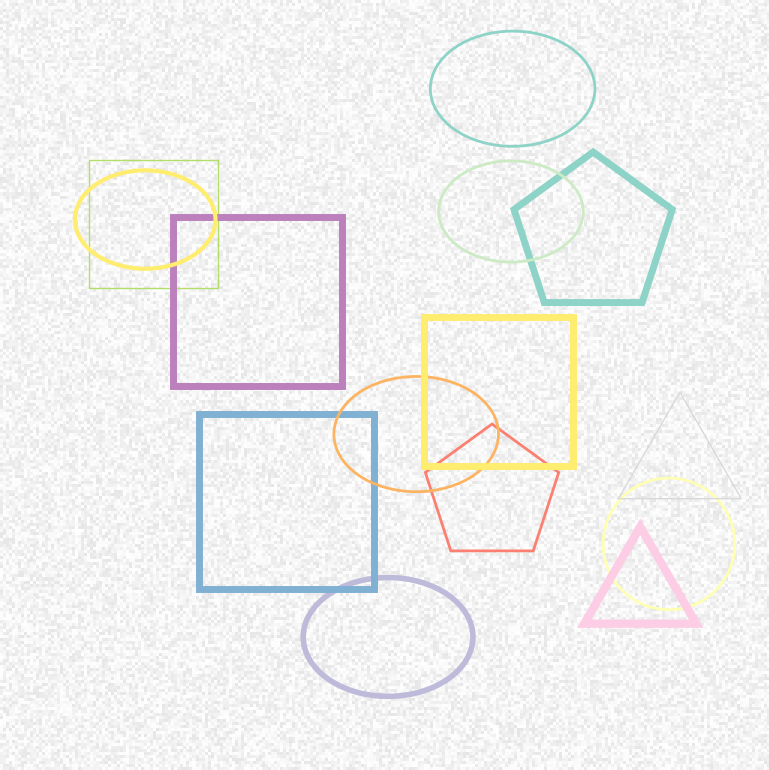[{"shape": "oval", "thickness": 1, "radius": 0.53, "center": [0.666, 0.885]}, {"shape": "pentagon", "thickness": 2.5, "radius": 0.54, "center": [0.77, 0.695]}, {"shape": "circle", "thickness": 1, "radius": 0.43, "center": [0.869, 0.294]}, {"shape": "oval", "thickness": 2, "radius": 0.55, "center": [0.504, 0.173]}, {"shape": "pentagon", "thickness": 1, "radius": 0.46, "center": [0.639, 0.358]}, {"shape": "square", "thickness": 2.5, "radius": 0.57, "center": [0.372, 0.349]}, {"shape": "oval", "thickness": 1, "radius": 0.53, "center": [0.541, 0.436]}, {"shape": "square", "thickness": 0.5, "radius": 0.42, "center": [0.199, 0.709]}, {"shape": "triangle", "thickness": 3, "radius": 0.42, "center": [0.831, 0.232]}, {"shape": "triangle", "thickness": 0.5, "radius": 0.46, "center": [0.883, 0.398]}, {"shape": "square", "thickness": 2.5, "radius": 0.55, "center": [0.335, 0.609]}, {"shape": "oval", "thickness": 1, "radius": 0.47, "center": [0.664, 0.725]}, {"shape": "square", "thickness": 2.5, "radius": 0.48, "center": [0.648, 0.491]}, {"shape": "oval", "thickness": 1.5, "radius": 0.46, "center": [0.189, 0.715]}]